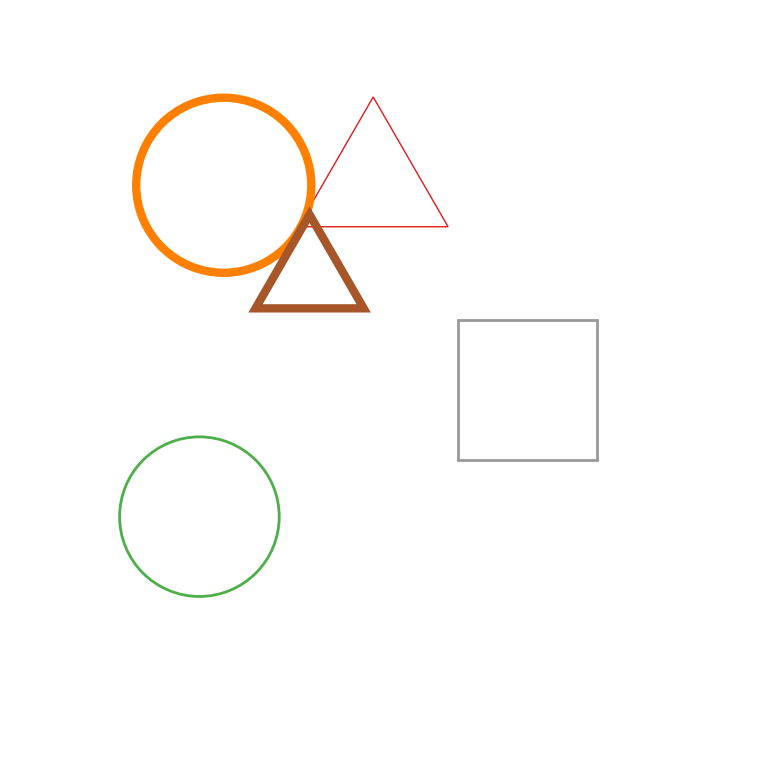[{"shape": "triangle", "thickness": 0.5, "radius": 0.56, "center": [0.485, 0.762]}, {"shape": "circle", "thickness": 1, "radius": 0.52, "center": [0.259, 0.329]}, {"shape": "circle", "thickness": 3, "radius": 0.57, "center": [0.291, 0.759]}, {"shape": "triangle", "thickness": 3, "radius": 0.41, "center": [0.402, 0.64]}, {"shape": "square", "thickness": 1, "radius": 0.45, "center": [0.685, 0.493]}]